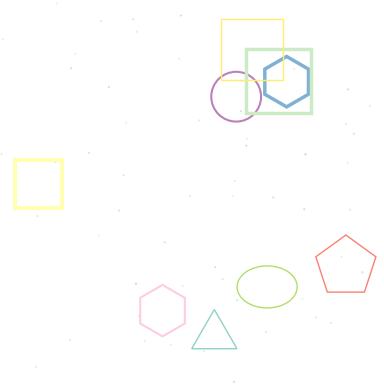[{"shape": "triangle", "thickness": 1, "radius": 0.34, "center": [0.557, 0.128]}, {"shape": "square", "thickness": 3, "radius": 0.31, "center": [0.1, 0.522]}, {"shape": "pentagon", "thickness": 1, "radius": 0.41, "center": [0.898, 0.308]}, {"shape": "hexagon", "thickness": 2.5, "radius": 0.33, "center": [0.745, 0.788]}, {"shape": "oval", "thickness": 1, "radius": 0.39, "center": [0.694, 0.255]}, {"shape": "hexagon", "thickness": 1.5, "radius": 0.33, "center": [0.422, 0.193]}, {"shape": "circle", "thickness": 1.5, "radius": 0.32, "center": [0.613, 0.749]}, {"shape": "square", "thickness": 2.5, "radius": 0.42, "center": [0.723, 0.789]}, {"shape": "square", "thickness": 1, "radius": 0.4, "center": [0.654, 0.872]}]